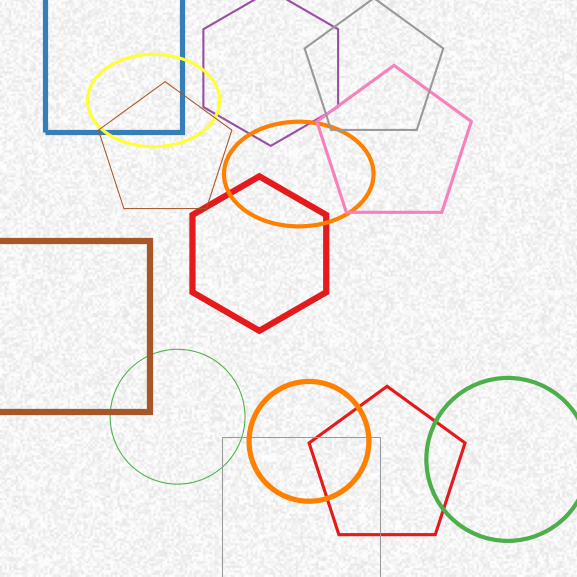[{"shape": "pentagon", "thickness": 1.5, "radius": 0.71, "center": [0.67, 0.188]}, {"shape": "hexagon", "thickness": 3, "radius": 0.67, "center": [0.449, 0.56]}, {"shape": "square", "thickness": 2.5, "radius": 0.59, "center": [0.197, 0.888]}, {"shape": "circle", "thickness": 2, "radius": 0.71, "center": [0.879, 0.204]}, {"shape": "circle", "thickness": 0.5, "radius": 0.58, "center": [0.308, 0.278]}, {"shape": "hexagon", "thickness": 1, "radius": 0.67, "center": [0.469, 0.881]}, {"shape": "circle", "thickness": 2.5, "radius": 0.52, "center": [0.535, 0.235]}, {"shape": "oval", "thickness": 2, "radius": 0.65, "center": [0.517, 0.698]}, {"shape": "oval", "thickness": 1.5, "radius": 0.57, "center": [0.266, 0.825]}, {"shape": "pentagon", "thickness": 0.5, "radius": 0.61, "center": [0.286, 0.736]}, {"shape": "square", "thickness": 3, "radius": 0.74, "center": [0.112, 0.433]}, {"shape": "pentagon", "thickness": 1.5, "radius": 0.7, "center": [0.682, 0.745]}, {"shape": "pentagon", "thickness": 1, "radius": 0.63, "center": [0.648, 0.876]}, {"shape": "square", "thickness": 0.5, "radius": 0.69, "center": [0.521, 0.105]}]